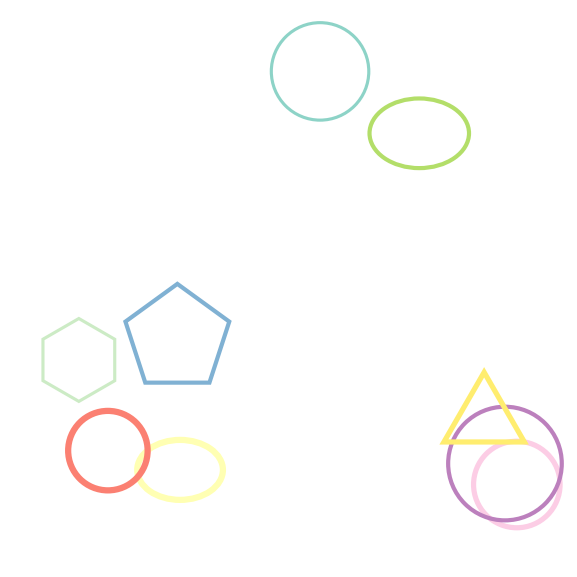[{"shape": "circle", "thickness": 1.5, "radius": 0.42, "center": [0.554, 0.875]}, {"shape": "oval", "thickness": 3, "radius": 0.37, "center": [0.312, 0.185]}, {"shape": "circle", "thickness": 3, "radius": 0.34, "center": [0.187, 0.219]}, {"shape": "pentagon", "thickness": 2, "radius": 0.47, "center": [0.307, 0.413]}, {"shape": "oval", "thickness": 2, "radius": 0.43, "center": [0.726, 0.768]}, {"shape": "circle", "thickness": 2.5, "radius": 0.37, "center": [0.895, 0.16]}, {"shape": "circle", "thickness": 2, "radius": 0.49, "center": [0.874, 0.196]}, {"shape": "hexagon", "thickness": 1.5, "radius": 0.36, "center": [0.137, 0.376]}, {"shape": "triangle", "thickness": 2.5, "radius": 0.4, "center": [0.838, 0.274]}]